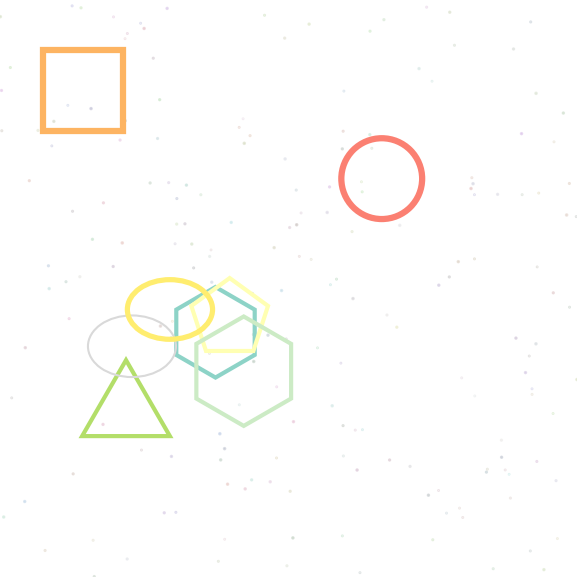[{"shape": "hexagon", "thickness": 2, "radius": 0.39, "center": [0.373, 0.424]}, {"shape": "pentagon", "thickness": 2, "radius": 0.35, "center": [0.398, 0.448]}, {"shape": "circle", "thickness": 3, "radius": 0.35, "center": [0.661, 0.69]}, {"shape": "square", "thickness": 3, "radius": 0.35, "center": [0.144, 0.842]}, {"shape": "triangle", "thickness": 2, "radius": 0.44, "center": [0.218, 0.288]}, {"shape": "oval", "thickness": 1, "radius": 0.38, "center": [0.229, 0.4]}, {"shape": "hexagon", "thickness": 2, "radius": 0.47, "center": [0.422, 0.356]}, {"shape": "oval", "thickness": 2.5, "radius": 0.37, "center": [0.294, 0.463]}]